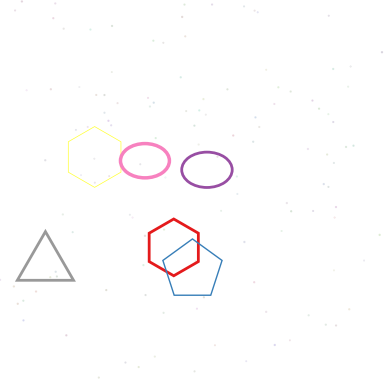[{"shape": "hexagon", "thickness": 2, "radius": 0.37, "center": [0.451, 0.357]}, {"shape": "pentagon", "thickness": 1, "radius": 0.4, "center": [0.5, 0.299]}, {"shape": "oval", "thickness": 2, "radius": 0.33, "center": [0.538, 0.559]}, {"shape": "hexagon", "thickness": 0.5, "radius": 0.39, "center": [0.246, 0.592]}, {"shape": "oval", "thickness": 2.5, "radius": 0.32, "center": [0.376, 0.583]}, {"shape": "triangle", "thickness": 2, "radius": 0.42, "center": [0.118, 0.314]}]